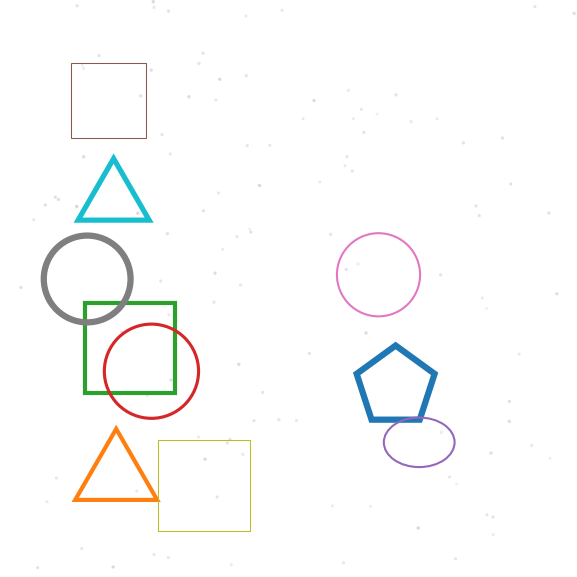[{"shape": "pentagon", "thickness": 3, "radius": 0.35, "center": [0.685, 0.33]}, {"shape": "triangle", "thickness": 2, "radius": 0.41, "center": [0.201, 0.174]}, {"shape": "square", "thickness": 2, "radius": 0.39, "center": [0.226, 0.397]}, {"shape": "circle", "thickness": 1.5, "radius": 0.41, "center": [0.262, 0.356]}, {"shape": "oval", "thickness": 1, "radius": 0.31, "center": [0.726, 0.233]}, {"shape": "square", "thickness": 0.5, "radius": 0.32, "center": [0.188, 0.825]}, {"shape": "circle", "thickness": 1, "radius": 0.36, "center": [0.655, 0.523]}, {"shape": "circle", "thickness": 3, "radius": 0.38, "center": [0.151, 0.516]}, {"shape": "square", "thickness": 0.5, "radius": 0.4, "center": [0.353, 0.159]}, {"shape": "triangle", "thickness": 2.5, "radius": 0.36, "center": [0.197, 0.653]}]